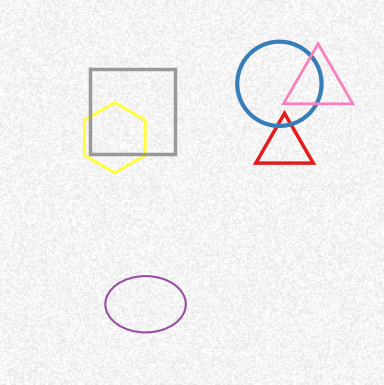[{"shape": "triangle", "thickness": 2.5, "radius": 0.43, "center": [0.739, 0.619]}, {"shape": "circle", "thickness": 3, "radius": 0.55, "center": [0.726, 0.782]}, {"shape": "oval", "thickness": 1.5, "radius": 0.52, "center": [0.378, 0.21]}, {"shape": "hexagon", "thickness": 2, "radius": 0.46, "center": [0.298, 0.642]}, {"shape": "triangle", "thickness": 2, "radius": 0.52, "center": [0.826, 0.782]}, {"shape": "square", "thickness": 2.5, "radius": 0.55, "center": [0.345, 0.711]}]